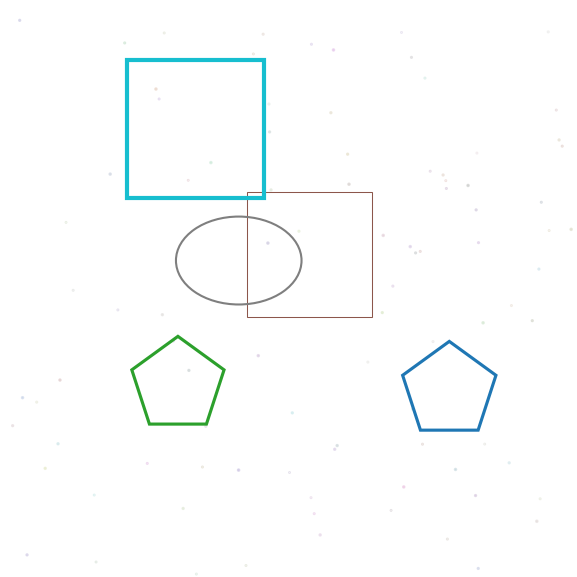[{"shape": "pentagon", "thickness": 1.5, "radius": 0.42, "center": [0.778, 0.323]}, {"shape": "pentagon", "thickness": 1.5, "radius": 0.42, "center": [0.308, 0.333]}, {"shape": "square", "thickness": 0.5, "radius": 0.54, "center": [0.536, 0.558]}, {"shape": "oval", "thickness": 1, "radius": 0.54, "center": [0.413, 0.548]}, {"shape": "square", "thickness": 2, "radius": 0.6, "center": [0.339, 0.775]}]